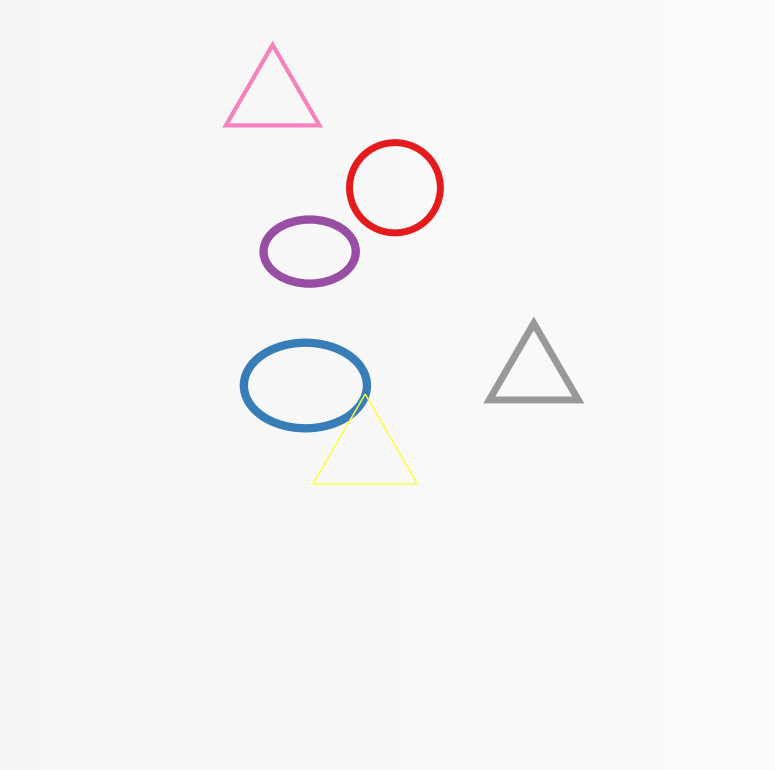[{"shape": "circle", "thickness": 2.5, "radius": 0.29, "center": [0.51, 0.756]}, {"shape": "oval", "thickness": 3, "radius": 0.4, "center": [0.394, 0.499]}, {"shape": "oval", "thickness": 3, "radius": 0.3, "center": [0.4, 0.673]}, {"shape": "triangle", "thickness": 0.5, "radius": 0.39, "center": [0.471, 0.41]}, {"shape": "triangle", "thickness": 1.5, "radius": 0.35, "center": [0.352, 0.872]}, {"shape": "triangle", "thickness": 2.5, "radius": 0.33, "center": [0.689, 0.514]}]